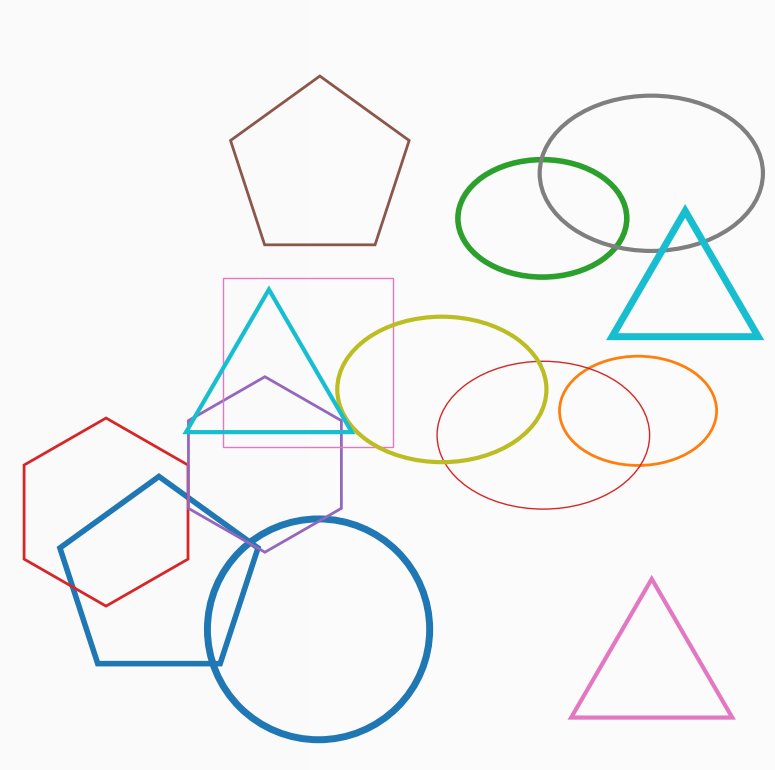[{"shape": "circle", "thickness": 2.5, "radius": 0.72, "center": [0.411, 0.183]}, {"shape": "pentagon", "thickness": 2, "radius": 0.67, "center": [0.205, 0.247]}, {"shape": "oval", "thickness": 1, "radius": 0.51, "center": [0.823, 0.466]}, {"shape": "oval", "thickness": 2, "radius": 0.54, "center": [0.7, 0.716]}, {"shape": "oval", "thickness": 0.5, "radius": 0.69, "center": [0.701, 0.435]}, {"shape": "hexagon", "thickness": 1, "radius": 0.61, "center": [0.137, 0.335]}, {"shape": "hexagon", "thickness": 1, "radius": 0.57, "center": [0.342, 0.397]}, {"shape": "pentagon", "thickness": 1, "radius": 0.61, "center": [0.413, 0.78]}, {"shape": "triangle", "thickness": 1.5, "radius": 0.6, "center": [0.841, 0.128]}, {"shape": "square", "thickness": 0.5, "radius": 0.55, "center": [0.397, 0.53]}, {"shape": "oval", "thickness": 1.5, "radius": 0.72, "center": [0.84, 0.775]}, {"shape": "oval", "thickness": 1.5, "radius": 0.67, "center": [0.57, 0.494]}, {"shape": "triangle", "thickness": 1.5, "radius": 0.62, "center": [0.347, 0.501]}, {"shape": "triangle", "thickness": 2.5, "radius": 0.54, "center": [0.884, 0.617]}]